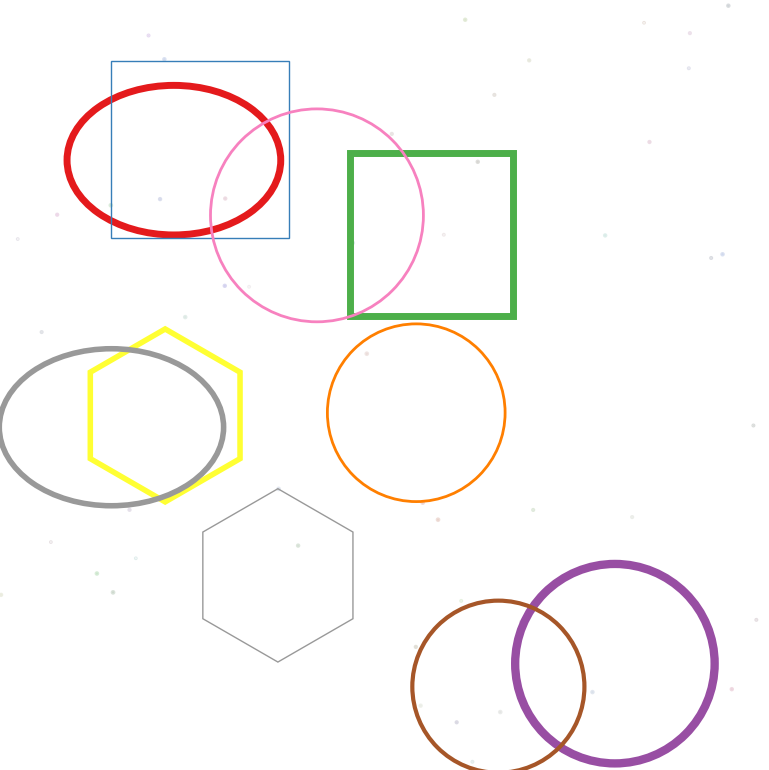[{"shape": "oval", "thickness": 2.5, "radius": 0.69, "center": [0.226, 0.792]}, {"shape": "square", "thickness": 0.5, "radius": 0.58, "center": [0.26, 0.806]}, {"shape": "square", "thickness": 2.5, "radius": 0.53, "center": [0.561, 0.695]}, {"shape": "circle", "thickness": 3, "radius": 0.65, "center": [0.799, 0.138]}, {"shape": "circle", "thickness": 1, "radius": 0.58, "center": [0.541, 0.464]}, {"shape": "hexagon", "thickness": 2, "radius": 0.56, "center": [0.215, 0.46]}, {"shape": "circle", "thickness": 1.5, "radius": 0.56, "center": [0.647, 0.108]}, {"shape": "circle", "thickness": 1, "radius": 0.69, "center": [0.412, 0.72]}, {"shape": "hexagon", "thickness": 0.5, "radius": 0.56, "center": [0.361, 0.253]}, {"shape": "oval", "thickness": 2, "radius": 0.73, "center": [0.145, 0.445]}]